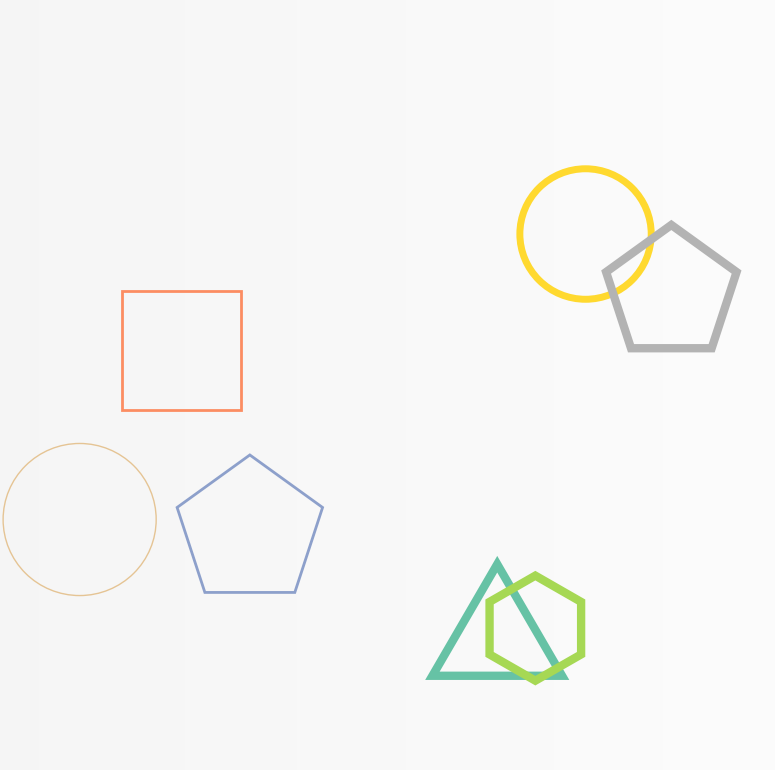[{"shape": "triangle", "thickness": 3, "radius": 0.48, "center": [0.642, 0.171]}, {"shape": "square", "thickness": 1, "radius": 0.38, "center": [0.234, 0.545]}, {"shape": "pentagon", "thickness": 1, "radius": 0.49, "center": [0.322, 0.31]}, {"shape": "hexagon", "thickness": 3, "radius": 0.34, "center": [0.691, 0.184]}, {"shape": "circle", "thickness": 2.5, "radius": 0.42, "center": [0.756, 0.696]}, {"shape": "circle", "thickness": 0.5, "radius": 0.49, "center": [0.103, 0.325]}, {"shape": "pentagon", "thickness": 3, "radius": 0.44, "center": [0.866, 0.619]}]